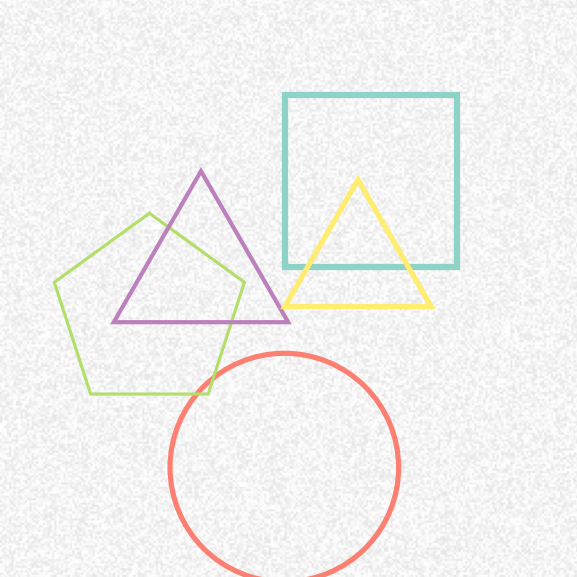[{"shape": "square", "thickness": 3, "radius": 0.74, "center": [0.643, 0.685]}, {"shape": "circle", "thickness": 2.5, "radius": 0.99, "center": [0.492, 0.19]}, {"shape": "pentagon", "thickness": 1.5, "radius": 0.87, "center": [0.259, 0.457]}, {"shape": "triangle", "thickness": 2, "radius": 0.87, "center": [0.348, 0.528]}, {"shape": "triangle", "thickness": 2.5, "radius": 0.73, "center": [0.62, 0.542]}]